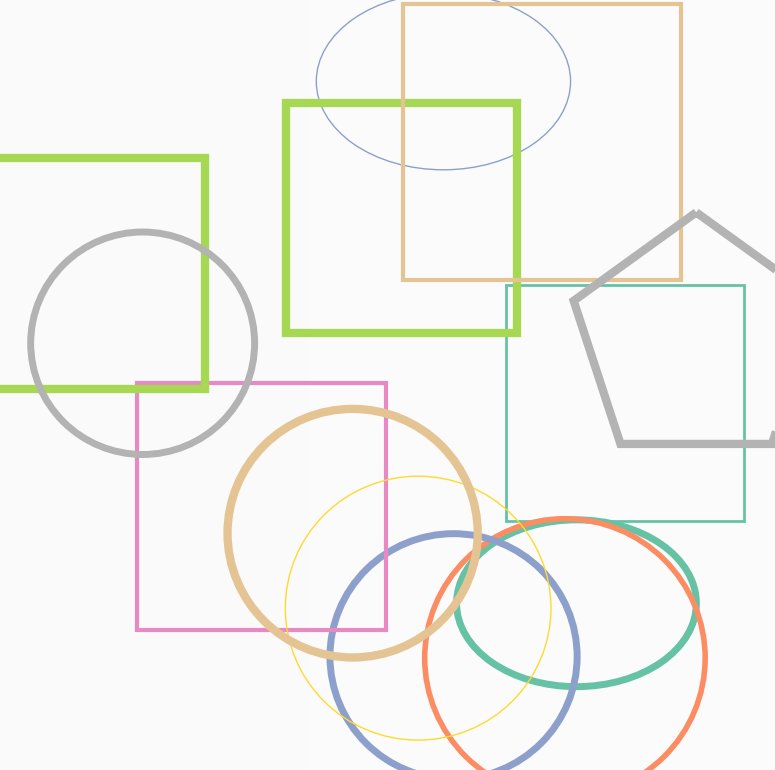[{"shape": "oval", "thickness": 2.5, "radius": 0.77, "center": [0.744, 0.217]}, {"shape": "square", "thickness": 1, "radius": 0.77, "center": [0.807, 0.476]}, {"shape": "circle", "thickness": 2, "radius": 0.9, "center": [0.729, 0.145]}, {"shape": "circle", "thickness": 2.5, "radius": 0.8, "center": [0.585, 0.147]}, {"shape": "oval", "thickness": 0.5, "radius": 0.82, "center": [0.572, 0.894]}, {"shape": "square", "thickness": 1.5, "radius": 0.8, "center": [0.337, 0.342]}, {"shape": "square", "thickness": 3, "radius": 0.75, "center": [0.114, 0.645]}, {"shape": "square", "thickness": 3, "radius": 0.75, "center": [0.518, 0.717]}, {"shape": "circle", "thickness": 0.5, "radius": 0.86, "center": [0.54, 0.21]}, {"shape": "circle", "thickness": 3, "radius": 0.81, "center": [0.455, 0.308]}, {"shape": "square", "thickness": 1.5, "radius": 0.9, "center": [0.699, 0.815]}, {"shape": "pentagon", "thickness": 3, "radius": 0.83, "center": [0.898, 0.558]}, {"shape": "circle", "thickness": 2.5, "radius": 0.72, "center": [0.184, 0.554]}]